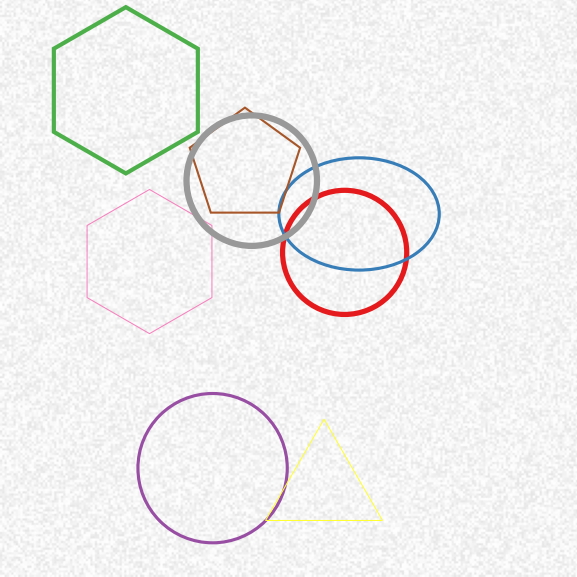[{"shape": "circle", "thickness": 2.5, "radius": 0.54, "center": [0.597, 0.562]}, {"shape": "oval", "thickness": 1.5, "radius": 0.69, "center": [0.622, 0.629]}, {"shape": "hexagon", "thickness": 2, "radius": 0.72, "center": [0.218, 0.843]}, {"shape": "circle", "thickness": 1.5, "radius": 0.65, "center": [0.368, 0.188]}, {"shape": "triangle", "thickness": 0.5, "radius": 0.58, "center": [0.561, 0.156]}, {"shape": "pentagon", "thickness": 1, "radius": 0.5, "center": [0.424, 0.712]}, {"shape": "hexagon", "thickness": 0.5, "radius": 0.62, "center": [0.259, 0.546]}, {"shape": "circle", "thickness": 3, "radius": 0.56, "center": [0.436, 0.686]}]